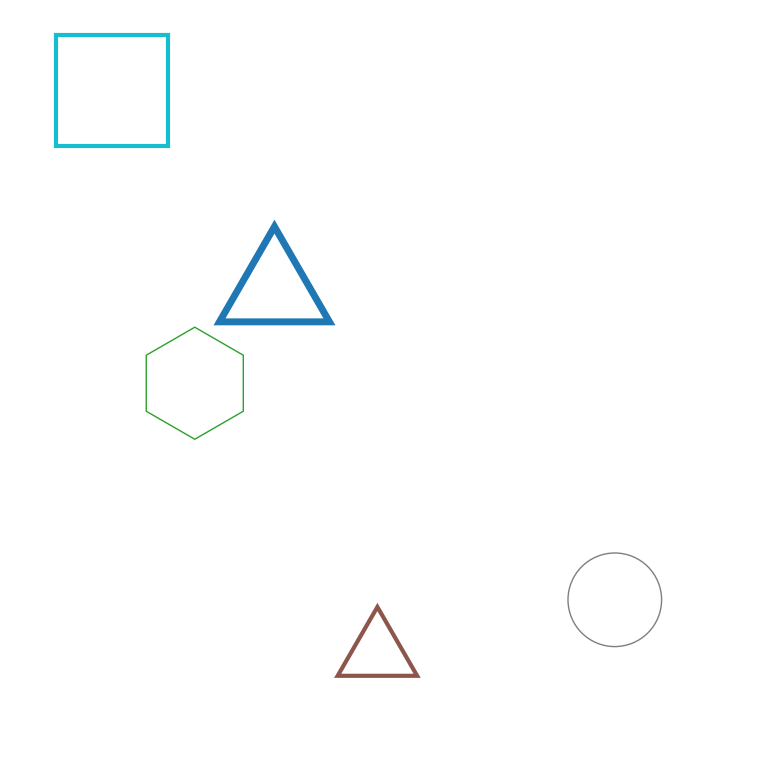[{"shape": "triangle", "thickness": 2.5, "radius": 0.41, "center": [0.356, 0.623]}, {"shape": "hexagon", "thickness": 0.5, "radius": 0.36, "center": [0.253, 0.502]}, {"shape": "triangle", "thickness": 1.5, "radius": 0.3, "center": [0.49, 0.152]}, {"shape": "circle", "thickness": 0.5, "radius": 0.3, "center": [0.798, 0.221]}, {"shape": "square", "thickness": 1.5, "radius": 0.36, "center": [0.146, 0.883]}]